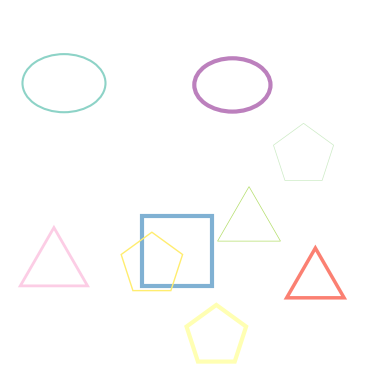[{"shape": "oval", "thickness": 1.5, "radius": 0.54, "center": [0.166, 0.784]}, {"shape": "pentagon", "thickness": 3, "radius": 0.41, "center": [0.562, 0.127]}, {"shape": "triangle", "thickness": 2.5, "radius": 0.43, "center": [0.819, 0.27]}, {"shape": "square", "thickness": 3, "radius": 0.46, "center": [0.46, 0.347]}, {"shape": "triangle", "thickness": 0.5, "radius": 0.47, "center": [0.647, 0.421]}, {"shape": "triangle", "thickness": 2, "radius": 0.5, "center": [0.14, 0.308]}, {"shape": "oval", "thickness": 3, "radius": 0.49, "center": [0.604, 0.779]}, {"shape": "pentagon", "thickness": 0.5, "radius": 0.41, "center": [0.788, 0.598]}, {"shape": "pentagon", "thickness": 1, "radius": 0.42, "center": [0.394, 0.313]}]